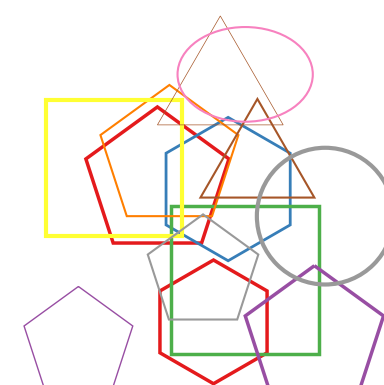[{"shape": "pentagon", "thickness": 2.5, "radius": 0.98, "center": [0.409, 0.527]}, {"shape": "hexagon", "thickness": 2.5, "radius": 0.8, "center": [0.555, 0.164]}, {"shape": "hexagon", "thickness": 2, "radius": 0.93, "center": [0.593, 0.509]}, {"shape": "square", "thickness": 2.5, "radius": 0.96, "center": [0.636, 0.273]}, {"shape": "pentagon", "thickness": 1, "radius": 0.74, "center": [0.204, 0.107]}, {"shape": "pentagon", "thickness": 2.5, "radius": 0.94, "center": [0.817, 0.121]}, {"shape": "pentagon", "thickness": 1.5, "radius": 0.94, "center": [0.44, 0.591]}, {"shape": "square", "thickness": 3, "radius": 0.89, "center": [0.296, 0.563]}, {"shape": "triangle", "thickness": 0.5, "radius": 0.94, "center": [0.572, 0.77]}, {"shape": "triangle", "thickness": 1.5, "radius": 0.85, "center": [0.669, 0.572]}, {"shape": "oval", "thickness": 1.5, "radius": 0.88, "center": [0.637, 0.807]}, {"shape": "circle", "thickness": 3, "radius": 0.89, "center": [0.845, 0.439]}, {"shape": "pentagon", "thickness": 1.5, "radius": 0.75, "center": [0.527, 0.292]}]